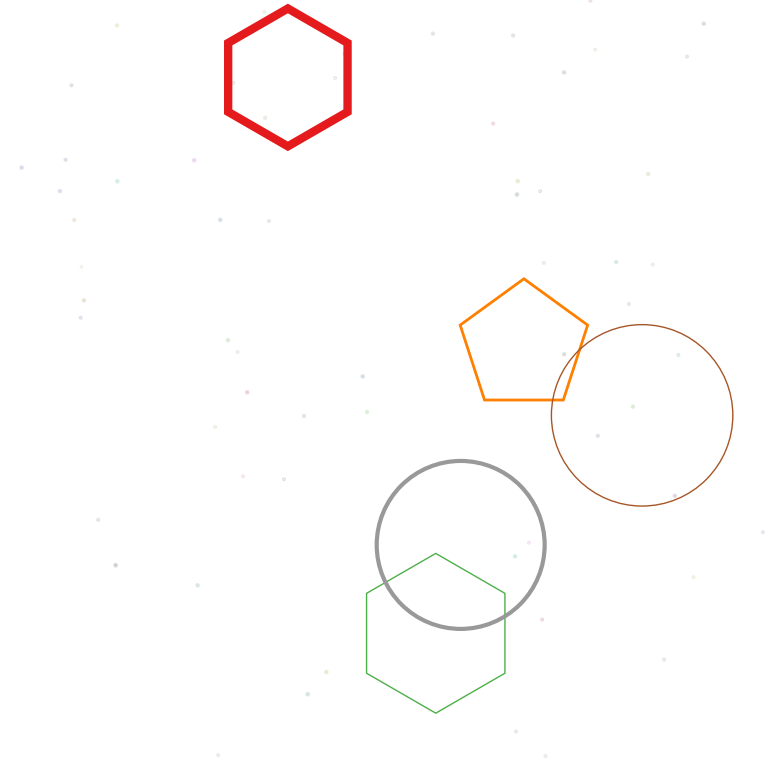[{"shape": "hexagon", "thickness": 3, "radius": 0.45, "center": [0.374, 0.899]}, {"shape": "hexagon", "thickness": 0.5, "radius": 0.52, "center": [0.566, 0.178]}, {"shape": "pentagon", "thickness": 1, "radius": 0.44, "center": [0.68, 0.551]}, {"shape": "circle", "thickness": 0.5, "radius": 0.59, "center": [0.834, 0.461]}, {"shape": "circle", "thickness": 1.5, "radius": 0.55, "center": [0.598, 0.292]}]